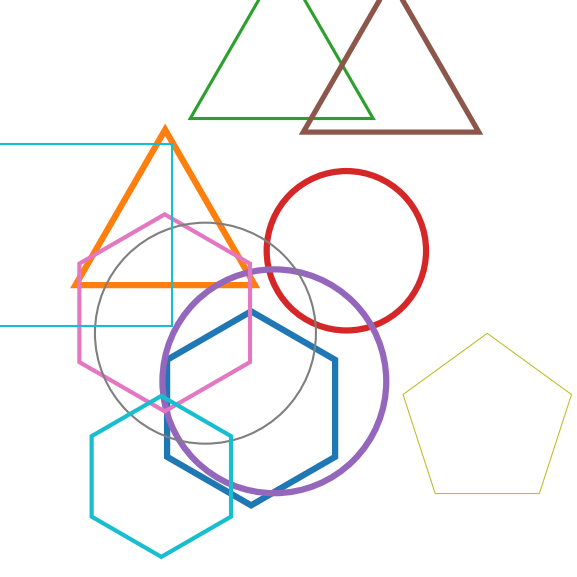[{"shape": "hexagon", "thickness": 3, "radius": 0.84, "center": [0.435, 0.292]}, {"shape": "triangle", "thickness": 3, "radius": 0.9, "center": [0.286, 0.595]}, {"shape": "triangle", "thickness": 1.5, "radius": 0.91, "center": [0.488, 0.885]}, {"shape": "circle", "thickness": 3, "radius": 0.69, "center": [0.6, 0.565]}, {"shape": "circle", "thickness": 3, "radius": 0.97, "center": [0.475, 0.339]}, {"shape": "triangle", "thickness": 2.5, "radius": 0.88, "center": [0.677, 0.858]}, {"shape": "hexagon", "thickness": 2, "radius": 0.85, "center": [0.285, 0.457]}, {"shape": "circle", "thickness": 1, "radius": 0.96, "center": [0.356, 0.422]}, {"shape": "pentagon", "thickness": 0.5, "radius": 0.77, "center": [0.844, 0.269]}, {"shape": "hexagon", "thickness": 2, "radius": 0.7, "center": [0.279, 0.174]}, {"shape": "square", "thickness": 1, "radius": 0.79, "center": [0.14, 0.592]}]